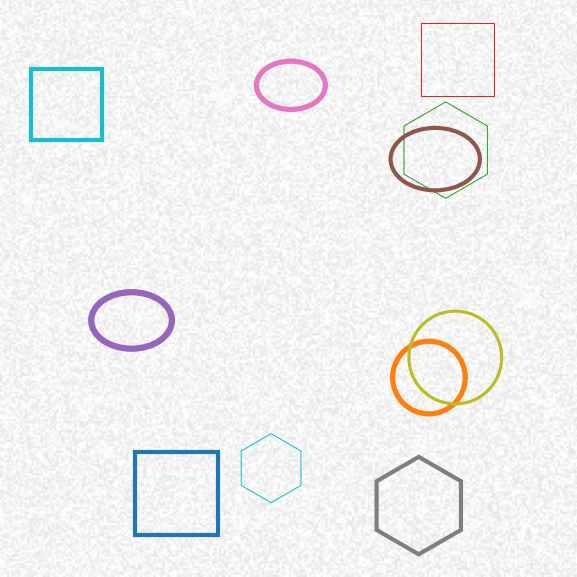[{"shape": "square", "thickness": 2, "radius": 0.36, "center": [0.306, 0.145]}, {"shape": "circle", "thickness": 2.5, "radius": 0.31, "center": [0.743, 0.345]}, {"shape": "hexagon", "thickness": 0.5, "radius": 0.42, "center": [0.772, 0.739]}, {"shape": "square", "thickness": 0.5, "radius": 0.31, "center": [0.792, 0.896]}, {"shape": "oval", "thickness": 3, "radius": 0.35, "center": [0.228, 0.444]}, {"shape": "oval", "thickness": 2, "radius": 0.39, "center": [0.754, 0.724]}, {"shape": "oval", "thickness": 2.5, "radius": 0.3, "center": [0.504, 0.851]}, {"shape": "hexagon", "thickness": 2, "radius": 0.42, "center": [0.725, 0.124]}, {"shape": "circle", "thickness": 1.5, "radius": 0.4, "center": [0.788, 0.38]}, {"shape": "hexagon", "thickness": 0.5, "radius": 0.3, "center": [0.469, 0.188]}, {"shape": "square", "thickness": 2, "radius": 0.31, "center": [0.115, 0.818]}]